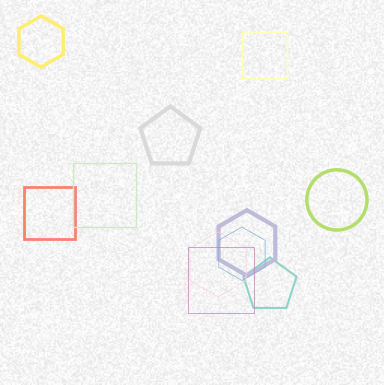[{"shape": "pentagon", "thickness": 1.5, "radius": 0.36, "center": [0.701, 0.259]}, {"shape": "square", "thickness": 1, "radius": 0.3, "center": [0.687, 0.856]}, {"shape": "hexagon", "thickness": 3, "radius": 0.43, "center": [0.641, 0.369]}, {"shape": "square", "thickness": 2, "radius": 0.34, "center": [0.128, 0.447]}, {"shape": "hexagon", "thickness": 0.5, "radius": 0.35, "center": [0.628, 0.341]}, {"shape": "circle", "thickness": 2.5, "radius": 0.39, "center": [0.875, 0.481]}, {"shape": "hexagon", "thickness": 0.5, "radius": 0.42, "center": [0.566, 0.313]}, {"shape": "pentagon", "thickness": 3, "radius": 0.41, "center": [0.442, 0.642]}, {"shape": "square", "thickness": 0.5, "radius": 0.43, "center": [0.574, 0.272]}, {"shape": "square", "thickness": 1, "radius": 0.41, "center": [0.271, 0.494]}, {"shape": "hexagon", "thickness": 2.5, "radius": 0.33, "center": [0.107, 0.892]}]